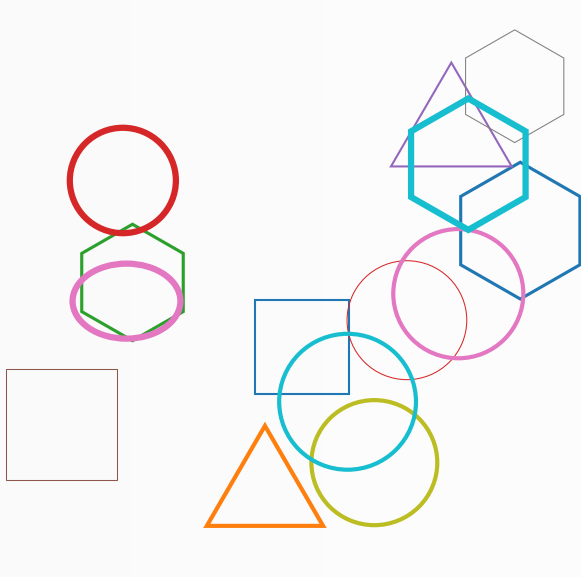[{"shape": "hexagon", "thickness": 1.5, "radius": 0.59, "center": [0.895, 0.6]}, {"shape": "square", "thickness": 1, "radius": 0.4, "center": [0.52, 0.398]}, {"shape": "triangle", "thickness": 2, "radius": 0.58, "center": [0.456, 0.146]}, {"shape": "hexagon", "thickness": 1.5, "radius": 0.5, "center": [0.228, 0.51]}, {"shape": "circle", "thickness": 0.5, "radius": 0.51, "center": [0.7, 0.445]}, {"shape": "circle", "thickness": 3, "radius": 0.46, "center": [0.211, 0.687]}, {"shape": "triangle", "thickness": 1, "radius": 0.6, "center": [0.776, 0.771]}, {"shape": "square", "thickness": 0.5, "radius": 0.48, "center": [0.106, 0.264]}, {"shape": "oval", "thickness": 3, "radius": 0.46, "center": [0.218, 0.478]}, {"shape": "circle", "thickness": 2, "radius": 0.56, "center": [0.788, 0.491]}, {"shape": "hexagon", "thickness": 0.5, "radius": 0.49, "center": [0.886, 0.85]}, {"shape": "circle", "thickness": 2, "radius": 0.54, "center": [0.644, 0.198]}, {"shape": "circle", "thickness": 2, "radius": 0.59, "center": [0.598, 0.303]}, {"shape": "hexagon", "thickness": 3, "radius": 0.57, "center": [0.806, 0.715]}]